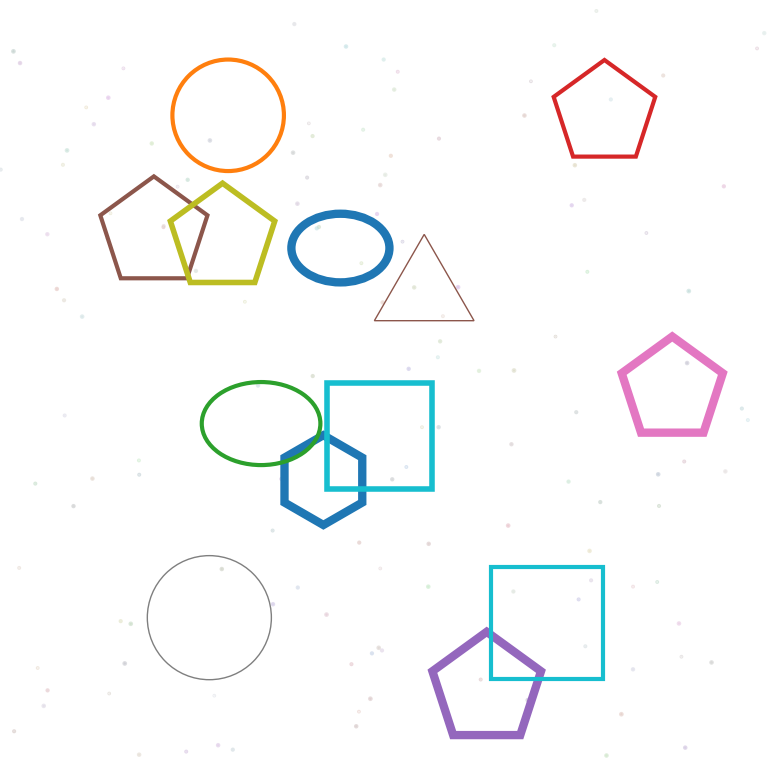[{"shape": "hexagon", "thickness": 3, "radius": 0.29, "center": [0.42, 0.377]}, {"shape": "oval", "thickness": 3, "radius": 0.32, "center": [0.442, 0.678]}, {"shape": "circle", "thickness": 1.5, "radius": 0.36, "center": [0.296, 0.85]}, {"shape": "oval", "thickness": 1.5, "radius": 0.39, "center": [0.339, 0.45]}, {"shape": "pentagon", "thickness": 1.5, "radius": 0.35, "center": [0.785, 0.853]}, {"shape": "pentagon", "thickness": 3, "radius": 0.37, "center": [0.632, 0.105]}, {"shape": "triangle", "thickness": 0.5, "radius": 0.37, "center": [0.551, 0.621]}, {"shape": "pentagon", "thickness": 1.5, "radius": 0.37, "center": [0.2, 0.698]}, {"shape": "pentagon", "thickness": 3, "radius": 0.35, "center": [0.873, 0.494]}, {"shape": "circle", "thickness": 0.5, "radius": 0.4, "center": [0.272, 0.198]}, {"shape": "pentagon", "thickness": 2, "radius": 0.36, "center": [0.289, 0.691]}, {"shape": "square", "thickness": 1.5, "radius": 0.36, "center": [0.71, 0.191]}, {"shape": "square", "thickness": 2, "radius": 0.34, "center": [0.493, 0.433]}]